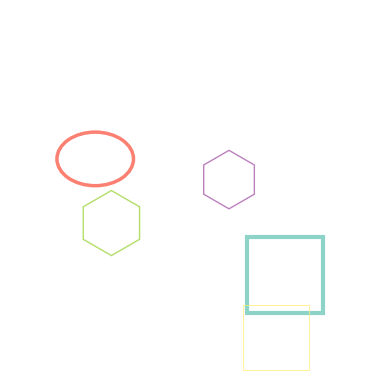[{"shape": "square", "thickness": 3, "radius": 0.49, "center": [0.74, 0.286]}, {"shape": "oval", "thickness": 2.5, "radius": 0.5, "center": [0.247, 0.587]}, {"shape": "hexagon", "thickness": 1, "radius": 0.42, "center": [0.289, 0.421]}, {"shape": "hexagon", "thickness": 1, "radius": 0.38, "center": [0.595, 0.534]}, {"shape": "square", "thickness": 0.5, "radius": 0.43, "center": [0.717, 0.124]}]